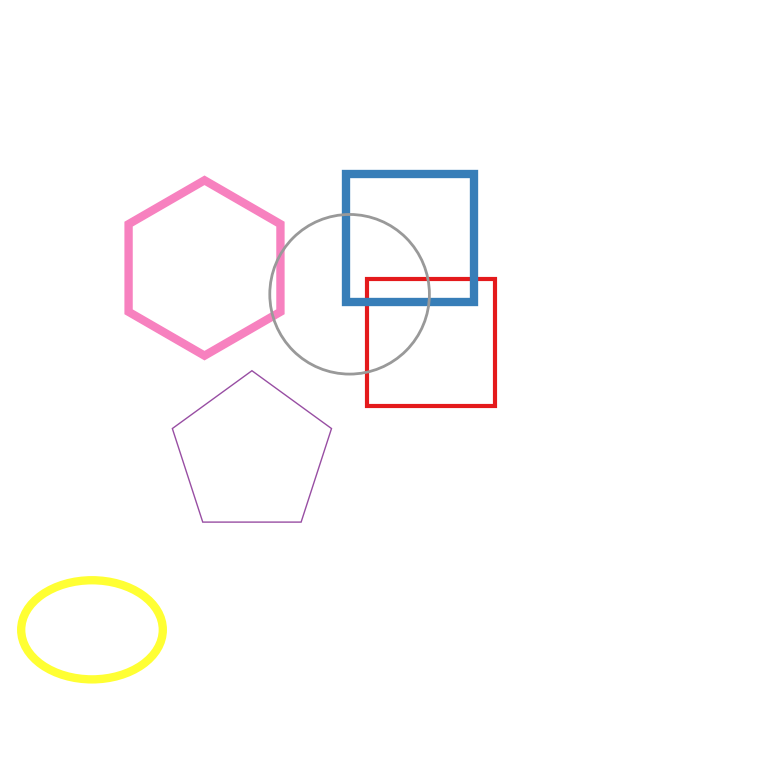[{"shape": "square", "thickness": 1.5, "radius": 0.42, "center": [0.56, 0.555]}, {"shape": "square", "thickness": 3, "radius": 0.42, "center": [0.532, 0.691]}, {"shape": "pentagon", "thickness": 0.5, "radius": 0.54, "center": [0.327, 0.41]}, {"shape": "oval", "thickness": 3, "radius": 0.46, "center": [0.119, 0.182]}, {"shape": "hexagon", "thickness": 3, "radius": 0.57, "center": [0.266, 0.652]}, {"shape": "circle", "thickness": 1, "radius": 0.52, "center": [0.454, 0.618]}]